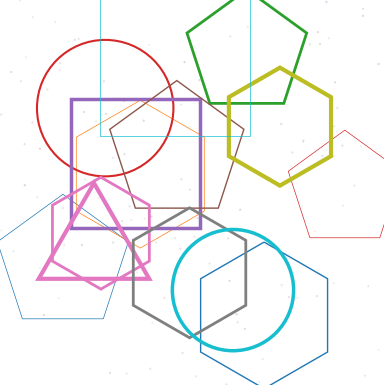[{"shape": "hexagon", "thickness": 1, "radius": 0.95, "center": [0.686, 0.181]}, {"shape": "pentagon", "thickness": 0.5, "radius": 0.89, "center": [0.163, 0.317]}, {"shape": "hexagon", "thickness": 0.5, "radius": 0.96, "center": [0.364, 0.548]}, {"shape": "pentagon", "thickness": 2, "radius": 0.82, "center": [0.641, 0.864]}, {"shape": "pentagon", "thickness": 0.5, "radius": 0.77, "center": [0.896, 0.507]}, {"shape": "circle", "thickness": 1.5, "radius": 0.89, "center": [0.273, 0.719]}, {"shape": "square", "thickness": 2.5, "radius": 0.84, "center": [0.352, 0.574]}, {"shape": "pentagon", "thickness": 1, "radius": 0.92, "center": [0.459, 0.608]}, {"shape": "triangle", "thickness": 3, "radius": 0.83, "center": [0.244, 0.359]}, {"shape": "hexagon", "thickness": 2, "radius": 0.73, "center": [0.262, 0.394]}, {"shape": "hexagon", "thickness": 2, "radius": 0.84, "center": [0.492, 0.291]}, {"shape": "hexagon", "thickness": 3, "radius": 0.77, "center": [0.727, 0.671]}, {"shape": "circle", "thickness": 2.5, "radius": 0.79, "center": [0.605, 0.246]}, {"shape": "square", "thickness": 0.5, "radius": 0.97, "center": [0.455, 0.84]}]